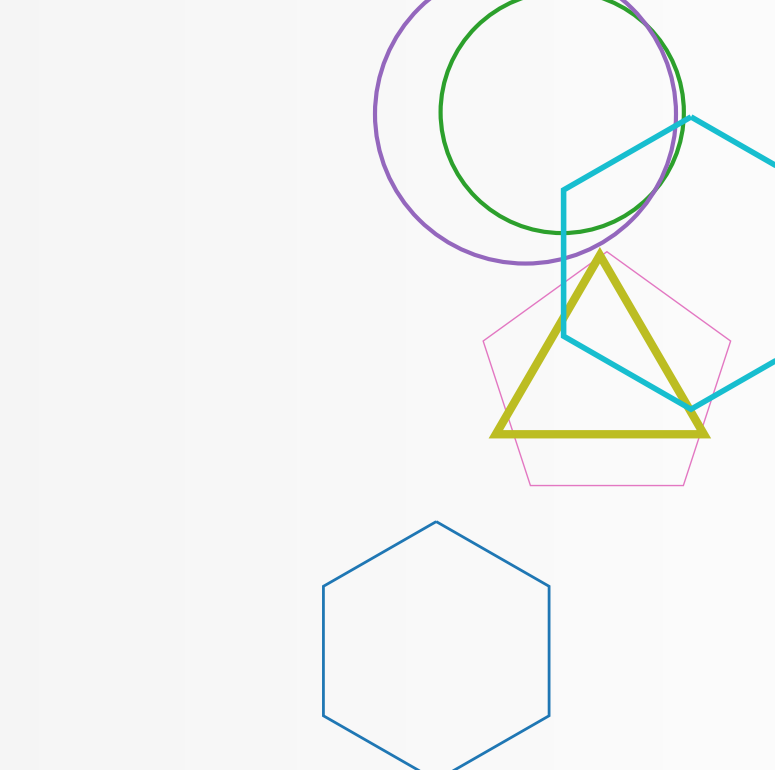[{"shape": "hexagon", "thickness": 1, "radius": 0.84, "center": [0.563, 0.154]}, {"shape": "circle", "thickness": 1.5, "radius": 0.78, "center": [0.725, 0.854]}, {"shape": "circle", "thickness": 1.5, "radius": 0.97, "center": [0.678, 0.852]}, {"shape": "pentagon", "thickness": 0.5, "radius": 0.84, "center": [0.783, 0.505]}, {"shape": "triangle", "thickness": 3, "radius": 0.78, "center": [0.774, 0.514]}, {"shape": "hexagon", "thickness": 2, "radius": 0.95, "center": [0.892, 0.658]}]